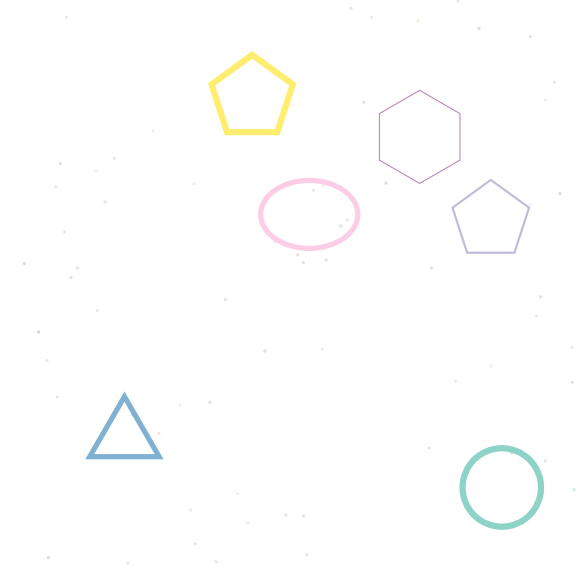[{"shape": "circle", "thickness": 3, "radius": 0.34, "center": [0.869, 0.155]}, {"shape": "pentagon", "thickness": 1, "radius": 0.35, "center": [0.85, 0.618]}, {"shape": "triangle", "thickness": 2.5, "radius": 0.35, "center": [0.215, 0.243]}, {"shape": "oval", "thickness": 2.5, "radius": 0.42, "center": [0.535, 0.628]}, {"shape": "hexagon", "thickness": 0.5, "radius": 0.4, "center": [0.727, 0.762]}, {"shape": "pentagon", "thickness": 3, "radius": 0.37, "center": [0.437, 0.83]}]